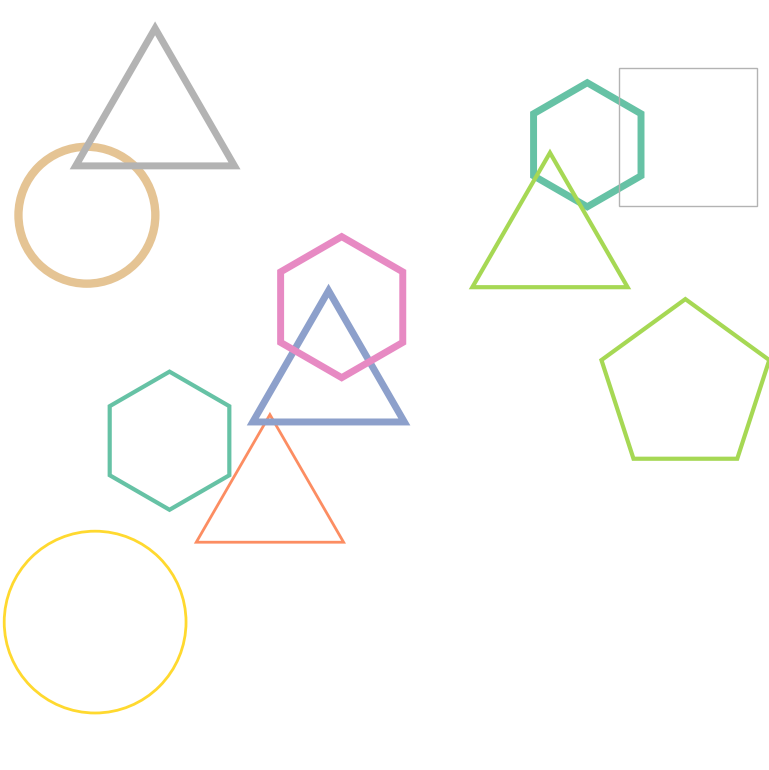[{"shape": "hexagon", "thickness": 1.5, "radius": 0.45, "center": [0.22, 0.428]}, {"shape": "hexagon", "thickness": 2.5, "radius": 0.4, "center": [0.763, 0.812]}, {"shape": "triangle", "thickness": 1, "radius": 0.55, "center": [0.351, 0.351]}, {"shape": "triangle", "thickness": 2.5, "radius": 0.57, "center": [0.427, 0.509]}, {"shape": "hexagon", "thickness": 2.5, "radius": 0.46, "center": [0.444, 0.601]}, {"shape": "pentagon", "thickness": 1.5, "radius": 0.57, "center": [0.89, 0.497]}, {"shape": "triangle", "thickness": 1.5, "radius": 0.58, "center": [0.714, 0.685]}, {"shape": "circle", "thickness": 1, "radius": 0.59, "center": [0.124, 0.192]}, {"shape": "circle", "thickness": 3, "radius": 0.44, "center": [0.113, 0.721]}, {"shape": "square", "thickness": 0.5, "radius": 0.45, "center": [0.893, 0.822]}, {"shape": "triangle", "thickness": 2.5, "radius": 0.6, "center": [0.201, 0.844]}]